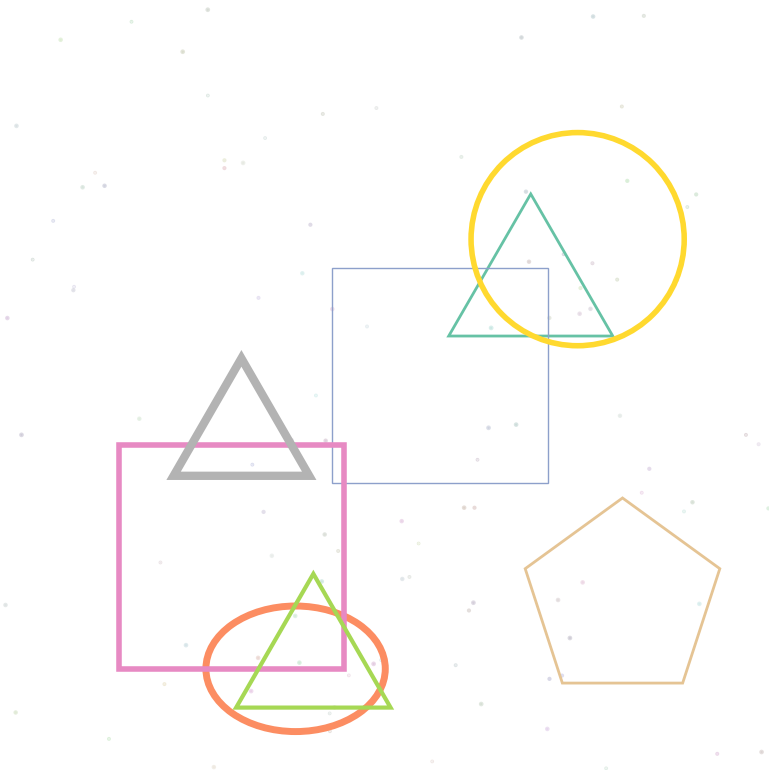[{"shape": "triangle", "thickness": 1, "radius": 0.62, "center": [0.689, 0.625]}, {"shape": "oval", "thickness": 2.5, "radius": 0.58, "center": [0.384, 0.131]}, {"shape": "square", "thickness": 0.5, "radius": 0.7, "center": [0.571, 0.512]}, {"shape": "square", "thickness": 2, "radius": 0.73, "center": [0.3, 0.277]}, {"shape": "triangle", "thickness": 1.5, "radius": 0.58, "center": [0.407, 0.139]}, {"shape": "circle", "thickness": 2, "radius": 0.69, "center": [0.75, 0.689]}, {"shape": "pentagon", "thickness": 1, "radius": 0.66, "center": [0.808, 0.22]}, {"shape": "triangle", "thickness": 3, "radius": 0.51, "center": [0.314, 0.433]}]